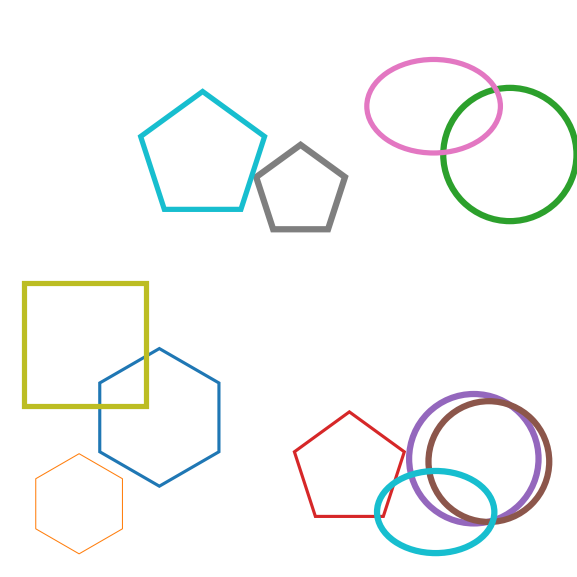[{"shape": "hexagon", "thickness": 1.5, "radius": 0.6, "center": [0.276, 0.276]}, {"shape": "hexagon", "thickness": 0.5, "radius": 0.43, "center": [0.137, 0.127]}, {"shape": "circle", "thickness": 3, "radius": 0.58, "center": [0.883, 0.732]}, {"shape": "pentagon", "thickness": 1.5, "radius": 0.5, "center": [0.605, 0.186]}, {"shape": "circle", "thickness": 3, "radius": 0.56, "center": [0.82, 0.205]}, {"shape": "circle", "thickness": 3, "radius": 0.52, "center": [0.847, 0.2]}, {"shape": "oval", "thickness": 2.5, "radius": 0.58, "center": [0.751, 0.815]}, {"shape": "pentagon", "thickness": 3, "radius": 0.4, "center": [0.52, 0.668]}, {"shape": "square", "thickness": 2.5, "radius": 0.53, "center": [0.147, 0.403]}, {"shape": "oval", "thickness": 3, "radius": 0.51, "center": [0.754, 0.112]}, {"shape": "pentagon", "thickness": 2.5, "radius": 0.56, "center": [0.351, 0.728]}]